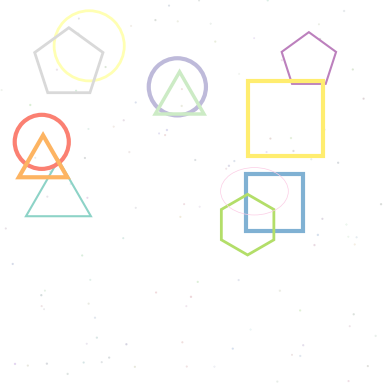[{"shape": "triangle", "thickness": 1.5, "radius": 0.49, "center": [0.152, 0.487]}, {"shape": "circle", "thickness": 2, "radius": 0.46, "center": [0.232, 0.881]}, {"shape": "circle", "thickness": 3, "radius": 0.37, "center": [0.461, 0.774]}, {"shape": "circle", "thickness": 3, "radius": 0.35, "center": [0.108, 0.632]}, {"shape": "square", "thickness": 3, "radius": 0.38, "center": [0.713, 0.474]}, {"shape": "triangle", "thickness": 3, "radius": 0.36, "center": [0.112, 0.576]}, {"shape": "hexagon", "thickness": 2, "radius": 0.39, "center": [0.643, 0.417]}, {"shape": "oval", "thickness": 0.5, "radius": 0.44, "center": [0.661, 0.503]}, {"shape": "pentagon", "thickness": 2, "radius": 0.47, "center": [0.179, 0.835]}, {"shape": "pentagon", "thickness": 1.5, "radius": 0.37, "center": [0.802, 0.842]}, {"shape": "triangle", "thickness": 2.5, "radius": 0.37, "center": [0.467, 0.74]}, {"shape": "square", "thickness": 3, "radius": 0.49, "center": [0.741, 0.693]}]